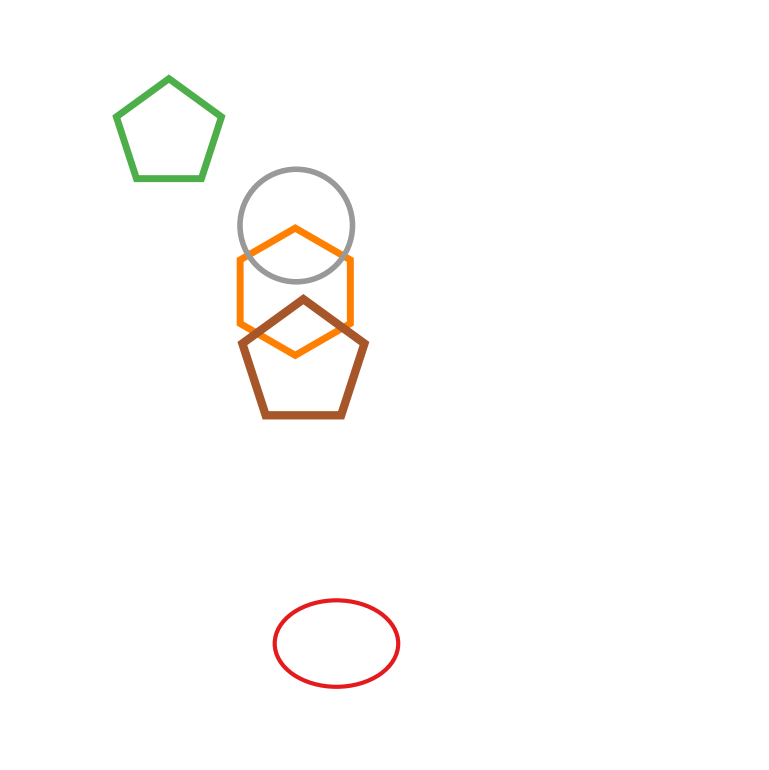[{"shape": "oval", "thickness": 1.5, "radius": 0.4, "center": [0.437, 0.164]}, {"shape": "pentagon", "thickness": 2.5, "radius": 0.36, "center": [0.219, 0.826]}, {"shape": "hexagon", "thickness": 2.5, "radius": 0.41, "center": [0.383, 0.621]}, {"shape": "pentagon", "thickness": 3, "radius": 0.42, "center": [0.394, 0.528]}, {"shape": "circle", "thickness": 2, "radius": 0.37, "center": [0.385, 0.707]}]